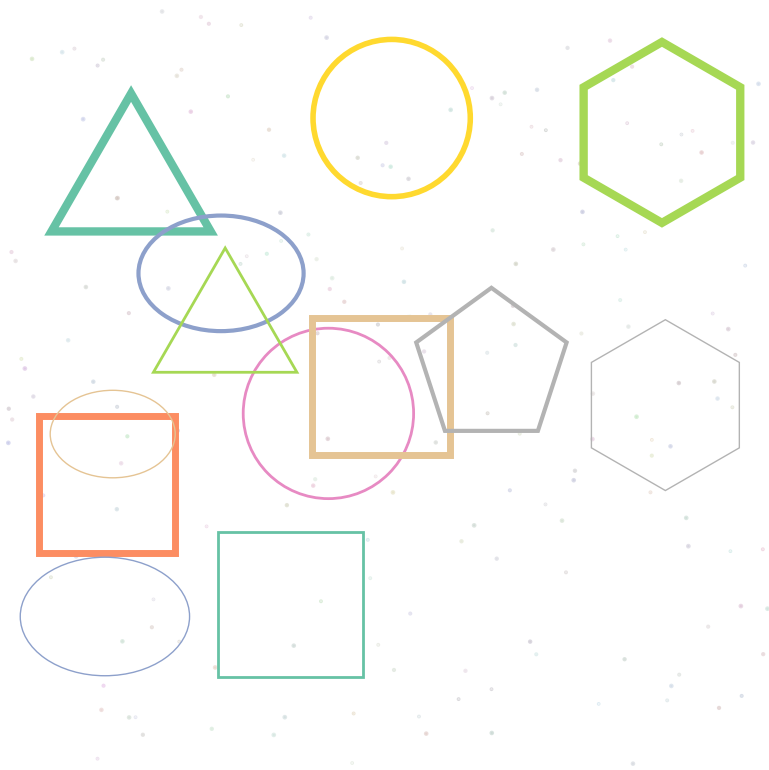[{"shape": "triangle", "thickness": 3, "radius": 0.6, "center": [0.17, 0.759]}, {"shape": "square", "thickness": 1, "radius": 0.47, "center": [0.377, 0.215]}, {"shape": "square", "thickness": 2.5, "radius": 0.44, "center": [0.139, 0.371]}, {"shape": "oval", "thickness": 0.5, "radius": 0.55, "center": [0.136, 0.199]}, {"shape": "oval", "thickness": 1.5, "radius": 0.54, "center": [0.287, 0.645]}, {"shape": "circle", "thickness": 1, "radius": 0.55, "center": [0.427, 0.463]}, {"shape": "triangle", "thickness": 1, "radius": 0.54, "center": [0.292, 0.57]}, {"shape": "hexagon", "thickness": 3, "radius": 0.59, "center": [0.86, 0.828]}, {"shape": "circle", "thickness": 2, "radius": 0.51, "center": [0.509, 0.847]}, {"shape": "square", "thickness": 2.5, "radius": 0.45, "center": [0.495, 0.498]}, {"shape": "oval", "thickness": 0.5, "radius": 0.41, "center": [0.146, 0.436]}, {"shape": "hexagon", "thickness": 0.5, "radius": 0.55, "center": [0.864, 0.474]}, {"shape": "pentagon", "thickness": 1.5, "radius": 0.51, "center": [0.638, 0.524]}]